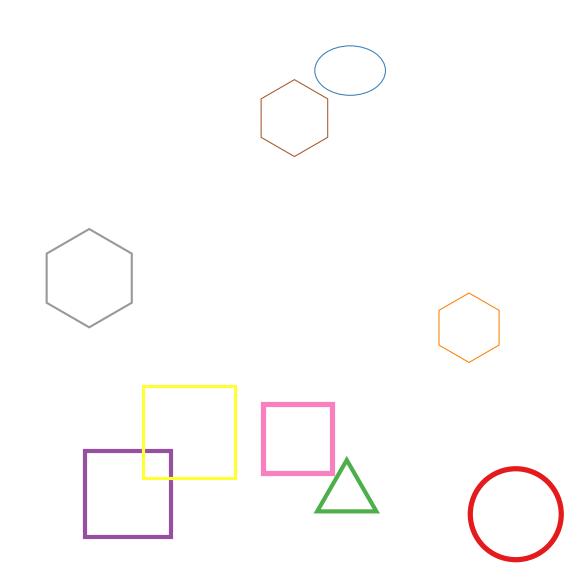[{"shape": "circle", "thickness": 2.5, "radius": 0.39, "center": [0.893, 0.109]}, {"shape": "oval", "thickness": 0.5, "radius": 0.31, "center": [0.606, 0.877]}, {"shape": "triangle", "thickness": 2, "radius": 0.3, "center": [0.6, 0.143]}, {"shape": "square", "thickness": 2, "radius": 0.37, "center": [0.221, 0.144]}, {"shape": "hexagon", "thickness": 0.5, "radius": 0.3, "center": [0.812, 0.432]}, {"shape": "square", "thickness": 1.5, "radius": 0.4, "center": [0.327, 0.251]}, {"shape": "hexagon", "thickness": 0.5, "radius": 0.33, "center": [0.51, 0.795]}, {"shape": "square", "thickness": 2.5, "radius": 0.3, "center": [0.515, 0.24]}, {"shape": "hexagon", "thickness": 1, "radius": 0.43, "center": [0.154, 0.517]}]